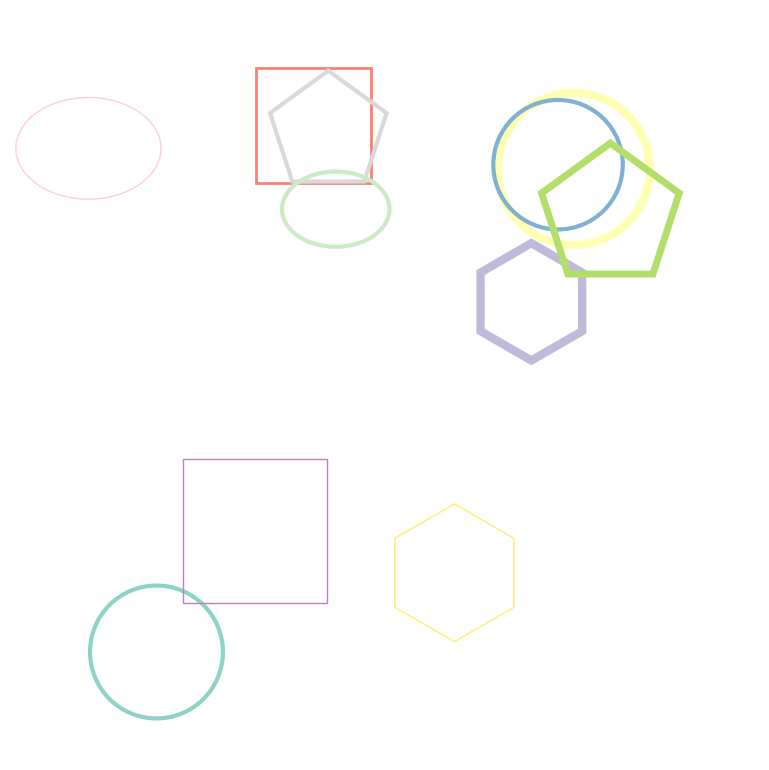[{"shape": "circle", "thickness": 1.5, "radius": 0.43, "center": [0.203, 0.153]}, {"shape": "circle", "thickness": 3, "radius": 0.49, "center": [0.745, 0.781]}, {"shape": "hexagon", "thickness": 3, "radius": 0.38, "center": [0.69, 0.608]}, {"shape": "square", "thickness": 1, "radius": 0.37, "center": [0.407, 0.837]}, {"shape": "circle", "thickness": 1.5, "radius": 0.42, "center": [0.725, 0.786]}, {"shape": "pentagon", "thickness": 2.5, "radius": 0.47, "center": [0.793, 0.72]}, {"shape": "oval", "thickness": 0.5, "radius": 0.47, "center": [0.115, 0.807]}, {"shape": "pentagon", "thickness": 1.5, "radius": 0.4, "center": [0.426, 0.829]}, {"shape": "square", "thickness": 0.5, "radius": 0.47, "center": [0.332, 0.311]}, {"shape": "oval", "thickness": 1.5, "radius": 0.35, "center": [0.436, 0.728]}, {"shape": "hexagon", "thickness": 0.5, "radius": 0.45, "center": [0.59, 0.256]}]